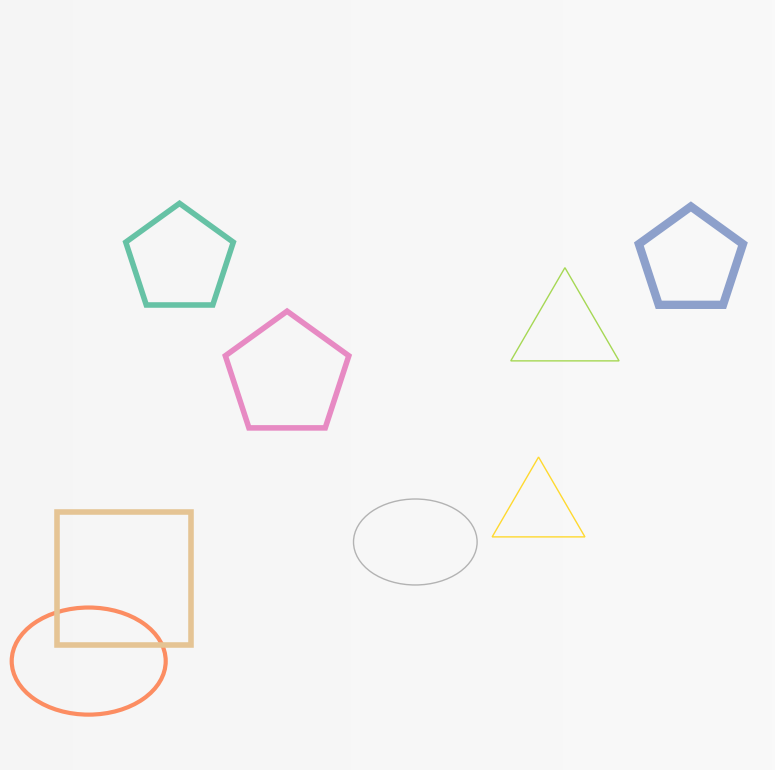[{"shape": "pentagon", "thickness": 2, "radius": 0.36, "center": [0.232, 0.663]}, {"shape": "oval", "thickness": 1.5, "radius": 0.5, "center": [0.114, 0.141]}, {"shape": "pentagon", "thickness": 3, "radius": 0.35, "center": [0.891, 0.661]}, {"shape": "pentagon", "thickness": 2, "radius": 0.42, "center": [0.37, 0.512]}, {"shape": "triangle", "thickness": 0.5, "radius": 0.4, "center": [0.729, 0.572]}, {"shape": "triangle", "thickness": 0.5, "radius": 0.35, "center": [0.695, 0.337]}, {"shape": "square", "thickness": 2, "radius": 0.43, "center": [0.16, 0.249]}, {"shape": "oval", "thickness": 0.5, "radius": 0.4, "center": [0.536, 0.296]}]